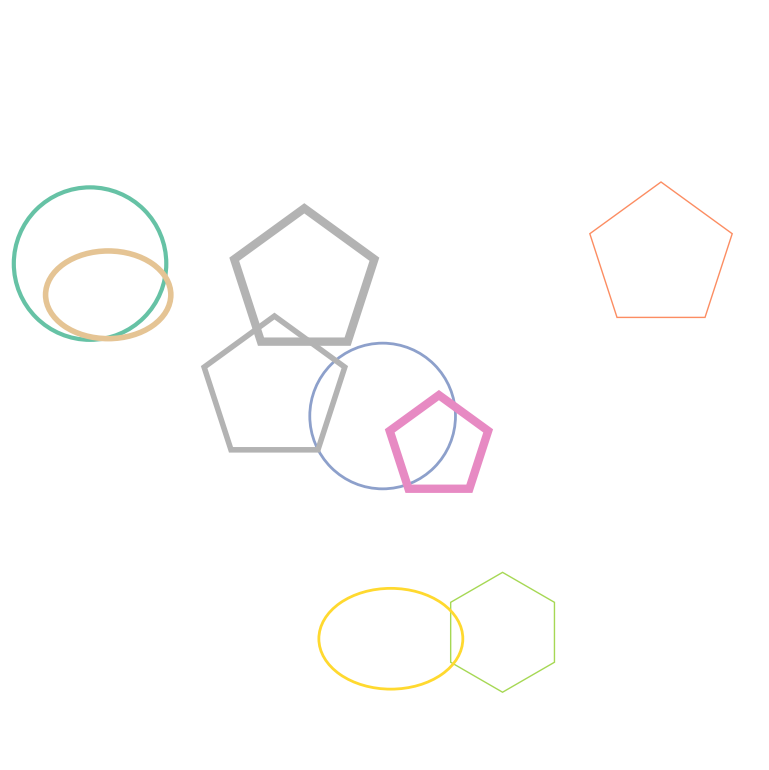[{"shape": "circle", "thickness": 1.5, "radius": 0.5, "center": [0.117, 0.658]}, {"shape": "pentagon", "thickness": 0.5, "radius": 0.49, "center": [0.858, 0.666]}, {"shape": "circle", "thickness": 1, "radius": 0.47, "center": [0.497, 0.46]}, {"shape": "pentagon", "thickness": 3, "radius": 0.34, "center": [0.57, 0.42]}, {"shape": "hexagon", "thickness": 0.5, "radius": 0.39, "center": [0.653, 0.179]}, {"shape": "oval", "thickness": 1, "radius": 0.47, "center": [0.508, 0.17]}, {"shape": "oval", "thickness": 2, "radius": 0.41, "center": [0.141, 0.617]}, {"shape": "pentagon", "thickness": 2, "radius": 0.48, "center": [0.356, 0.494]}, {"shape": "pentagon", "thickness": 3, "radius": 0.48, "center": [0.395, 0.634]}]